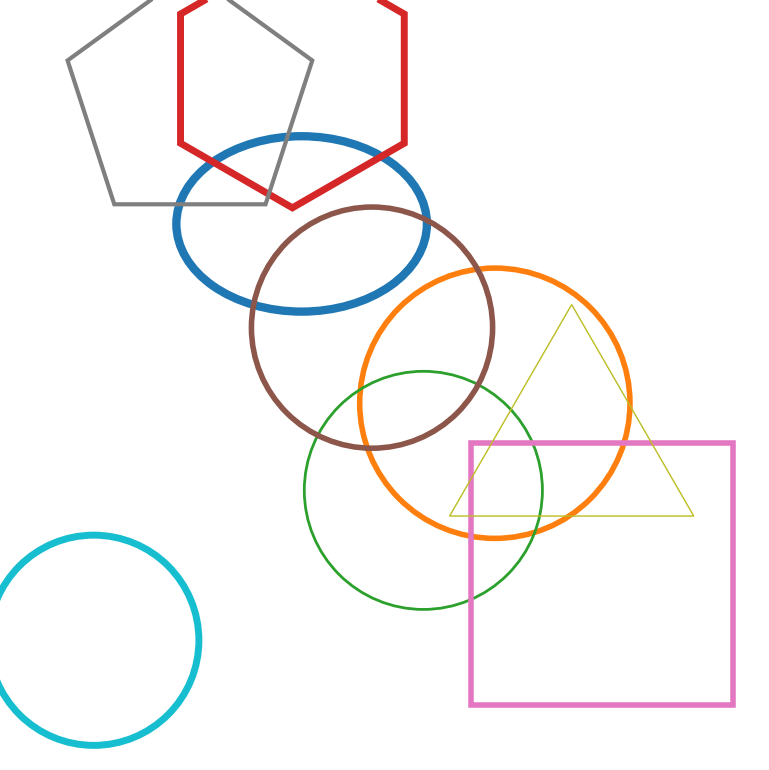[{"shape": "oval", "thickness": 3, "radius": 0.81, "center": [0.392, 0.709]}, {"shape": "circle", "thickness": 2, "radius": 0.88, "center": [0.643, 0.476]}, {"shape": "circle", "thickness": 1, "radius": 0.77, "center": [0.55, 0.363]}, {"shape": "hexagon", "thickness": 2.5, "radius": 0.84, "center": [0.38, 0.898]}, {"shape": "circle", "thickness": 2, "radius": 0.78, "center": [0.483, 0.575]}, {"shape": "square", "thickness": 2, "radius": 0.85, "center": [0.782, 0.254]}, {"shape": "pentagon", "thickness": 1.5, "radius": 0.84, "center": [0.247, 0.87]}, {"shape": "triangle", "thickness": 0.5, "radius": 0.92, "center": [0.742, 0.421]}, {"shape": "circle", "thickness": 2.5, "radius": 0.68, "center": [0.122, 0.168]}]